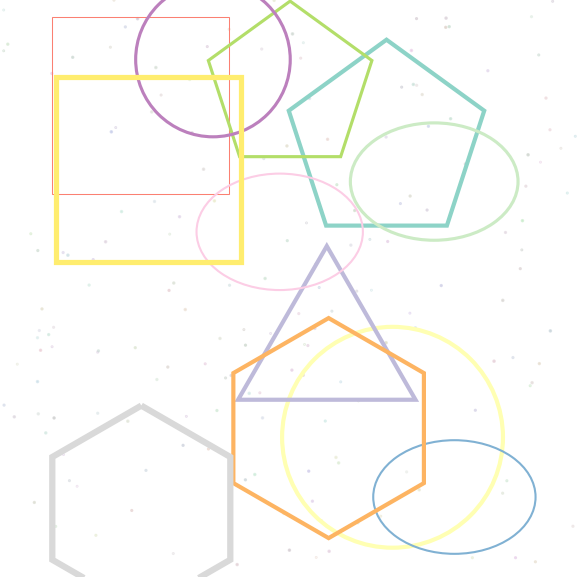[{"shape": "pentagon", "thickness": 2, "radius": 0.89, "center": [0.669, 0.752]}, {"shape": "circle", "thickness": 2, "radius": 0.96, "center": [0.68, 0.242]}, {"shape": "triangle", "thickness": 2, "radius": 0.89, "center": [0.566, 0.396]}, {"shape": "square", "thickness": 0.5, "radius": 0.77, "center": [0.243, 0.816]}, {"shape": "oval", "thickness": 1, "radius": 0.7, "center": [0.787, 0.138]}, {"shape": "hexagon", "thickness": 2, "radius": 0.95, "center": [0.569, 0.258]}, {"shape": "pentagon", "thickness": 1.5, "radius": 0.74, "center": [0.502, 0.848]}, {"shape": "oval", "thickness": 1, "radius": 0.72, "center": [0.484, 0.598]}, {"shape": "hexagon", "thickness": 3, "radius": 0.89, "center": [0.245, 0.119]}, {"shape": "circle", "thickness": 1.5, "radius": 0.67, "center": [0.369, 0.896]}, {"shape": "oval", "thickness": 1.5, "radius": 0.73, "center": [0.752, 0.685]}, {"shape": "square", "thickness": 2.5, "radius": 0.8, "center": [0.257, 0.706]}]